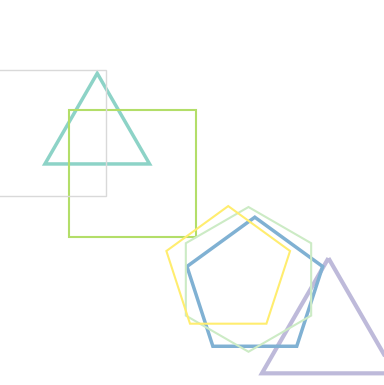[{"shape": "triangle", "thickness": 2.5, "radius": 0.78, "center": [0.253, 0.653]}, {"shape": "triangle", "thickness": 3, "radius": 1.0, "center": [0.853, 0.13]}, {"shape": "pentagon", "thickness": 2.5, "radius": 0.93, "center": [0.662, 0.251]}, {"shape": "square", "thickness": 1.5, "radius": 0.82, "center": [0.344, 0.55]}, {"shape": "square", "thickness": 1, "radius": 0.82, "center": [0.112, 0.655]}, {"shape": "hexagon", "thickness": 1.5, "radius": 0.94, "center": [0.645, 0.274]}, {"shape": "pentagon", "thickness": 1.5, "radius": 0.84, "center": [0.593, 0.296]}]